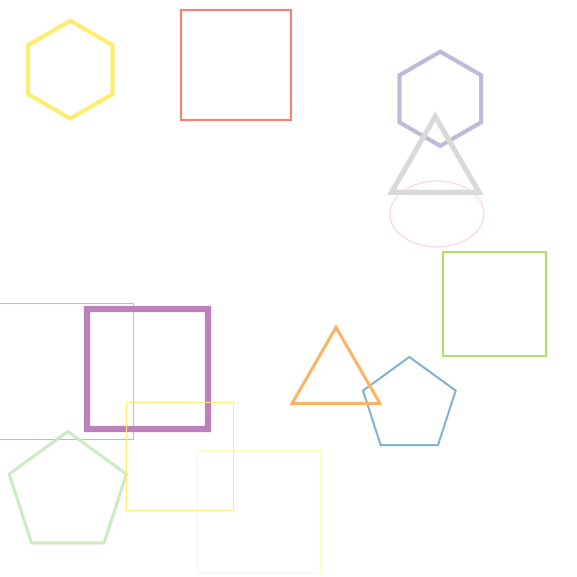[{"shape": "square", "thickness": 0.5, "radius": 0.59, "center": [0.112, 0.357]}, {"shape": "square", "thickness": 0.5, "radius": 0.53, "center": [0.448, 0.114]}, {"shape": "hexagon", "thickness": 2, "radius": 0.41, "center": [0.762, 0.828]}, {"shape": "square", "thickness": 1, "radius": 0.48, "center": [0.409, 0.887]}, {"shape": "pentagon", "thickness": 1, "radius": 0.42, "center": [0.709, 0.297]}, {"shape": "triangle", "thickness": 1.5, "radius": 0.44, "center": [0.582, 0.344]}, {"shape": "square", "thickness": 1, "radius": 0.45, "center": [0.857, 0.473]}, {"shape": "oval", "thickness": 0.5, "radius": 0.41, "center": [0.757, 0.629]}, {"shape": "triangle", "thickness": 2.5, "radius": 0.44, "center": [0.754, 0.71]}, {"shape": "square", "thickness": 3, "radius": 0.52, "center": [0.255, 0.36]}, {"shape": "pentagon", "thickness": 1.5, "radius": 0.53, "center": [0.117, 0.145]}, {"shape": "hexagon", "thickness": 2, "radius": 0.42, "center": [0.122, 0.879]}, {"shape": "square", "thickness": 0.5, "radius": 0.46, "center": [0.311, 0.209]}]